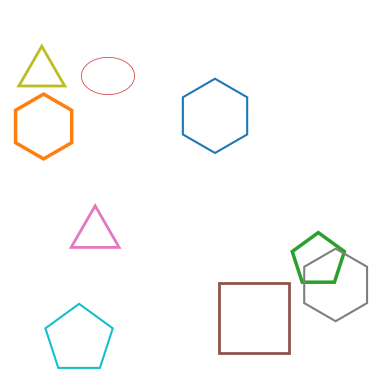[{"shape": "hexagon", "thickness": 1.5, "radius": 0.48, "center": [0.558, 0.699]}, {"shape": "hexagon", "thickness": 2.5, "radius": 0.42, "center": [0.113, 0.671]}, {"shape": "pentagon", "thickness": 2.5, "radius": 0.36, "center": [0.827, 0.325]}, {"shape": "oval", "thickness": 0.5, "radius": 0.35, "center": [0.28, 0.803]}, {"shape": "square", "thickness": 2, "radius": 0.45, "center": [0.66, 0.174]}, {"shape": "triangle", "thickness": 2, "radius": 0.36, "center": [0.247, 0.393]}, {"shape": "hexagon", "thickness": 1.5, "radius": 0.47, "center": [0.872, 0.26]}, {"shape": "triangle", "thickness": 2, "radius": 0.34, "center": [0.109, 0.811]}, {"shape": "pentagon", "thickness": 1.5, "radius": 0.46, "center": [0.205, 0.119]}]